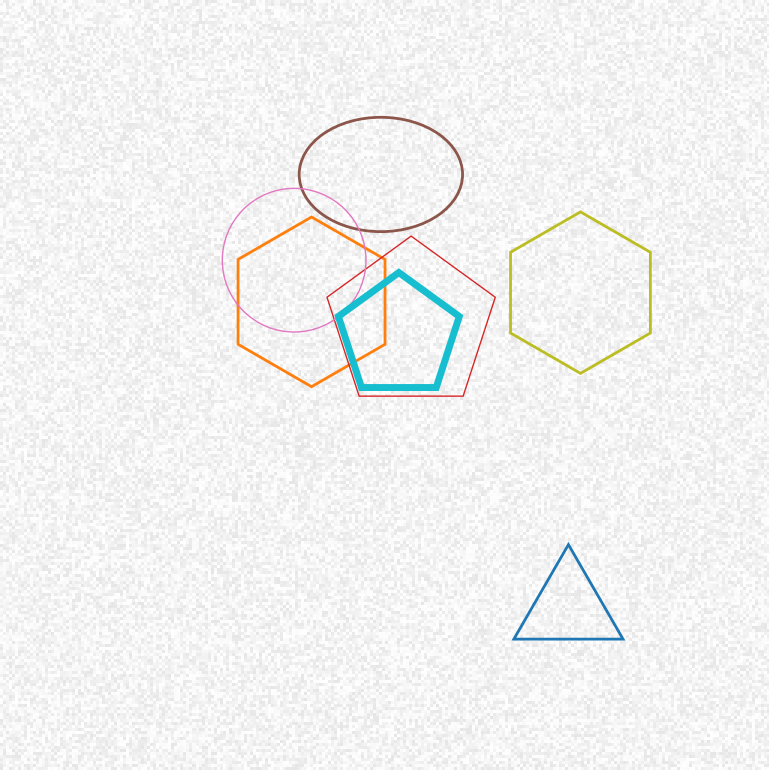[{"shape": "triangle", "thickness": 1, "radius": 0.41, "center": [0.738, 0.211]}, {"shape": "hexagon", "thickness": 1, "radius": 0.55, "center": [0.405, 0.608]}, {"shape": "pentagon", "thickness": 0.5, "radius": 0.57, "center": [0.534, 0.578]}, {"shape": "oval", "thickness": 1, "radius": 0.53, "center": [0.495, 0.773]}, {"shape": "circle", "thickness": 0.5, "radius": 0.47, "center": [0.382, 0.662]}, {"shape": "hexagon", "thickness": 1, "radius": 0.52, "center": [0.754, 0.62]}, {"shape": "pentagon", "thickness": 2.5, "radius": 0.41, "center": [0.518, 0.563]}]